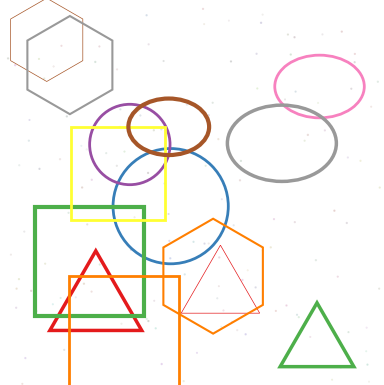[{"shape": "triangle", "thickness": 2.5, "radius": 0.69, "center": [0.249, 0.211]}, {"shape": "triangle", "thickness": 0.5, "radius": 0.59, "center": [0.573, 0.245]}, {"shape": "circle", "thickness": 2, "radius": 0.75, "center": [0.443, 0.464]}, {"shape": "square", "thickness": 3, "radius": 0.71, "center": [0.231, 0.32]}, {"shape": "triangle", "thickness": 2.5, "radius": 0.55, "center": [0.823, 0.103]}, {"shape": "circle", "thickness": 2, "radius": 0.52, "center": [0.337, 0.625]}, {"shape": "hexagon", "thickness": 1.5, "radius": 0.75, "center": [0.554, 0.283]}, {"shape": "square", "thickness": 2, "radius": 0.72, "center": [0.321, 0.139]}, {"shape": "square", "thickness": 2, "radius": 0.61, "center": [0.307, 0.549]}, {"shape": "oval", "thickness": 3, "radius": 0.52, "center": [0.438, 0.671]}, {"shape": "hexagon", "thickness": 0.5, "radius": 0.54, "center": [0.121, 0.897]}, {"shape": "oval", "thickness": 2, "radius": 0.58, "center": [0.83, 0.775]}, {"shape": "oval", "thickness": 2.5, "radius": 0.71, "center": [0.732, 0.628]}, {"shape": "hexagon", "thickness": 1.5, "radius": 0.64, "center": [0.182, 0.831]}]